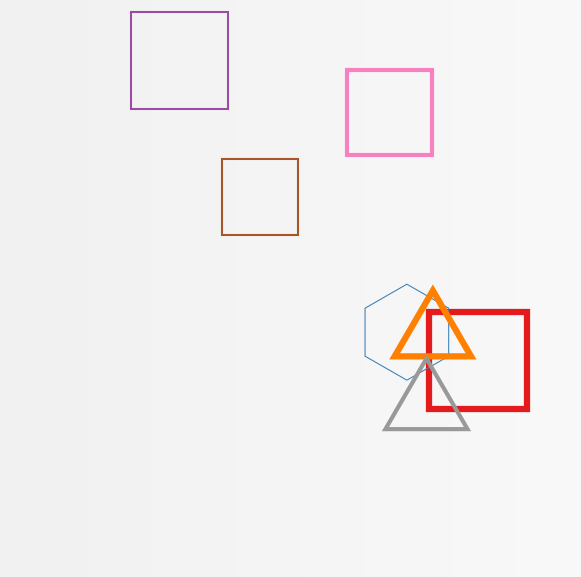[{"shape": "square", "thickness": 3, "radius": 0.42, "center": [0.822, 0.375]}, {"shape": "hexagon", "thickness": 0.5, "radius": 0.42, "center": [0.7, 0.424]}, {"shape": "square", "thickness": 1, "radius": 0.42, "center": [0.309, 0.895]}, {"shape": "triangle", "thickness": 3, "radius": 0.38, "center": [0.745, 0.42]}, {"shape": "square", "thickness": 1, "radius": 0.33, "center": [0.447, 0.659]}, {"shape": "square", "thickness": 2, "radius": 0.37, "center": [0.67, 0.804]}, {"shape": "triangle", "thickness": 2, "radius": 0.41, "center": [0.734, 0.297]}]